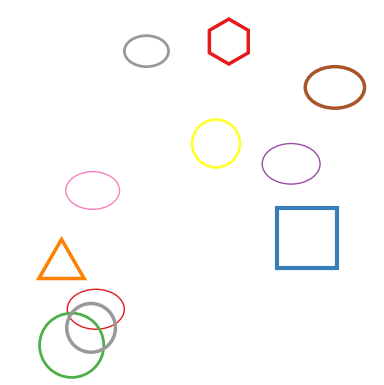[{"shape": "oval", "thickness": 1, "radius": 0.37, "center": [0.249, 0.197]}, {"shape": "hexagon", "thickness": 2.5, "radius": 0.29, "center": [0.594, 0.892]}, {"shape": "square", "thickness": 3, "radius": 0.39, "center": [0.797, 0.382]}, {"shape": "circle", "thickness": 2, "radius": 0.42, "center": [0.186, 0.103]}, {"shape": "oval", "thickness": 1, "radius": 0.38, "center": [0.756, 0.574]}, {"shape": "triangle", "thickness": 2.5, "radius": 0.34, "center": [0.16, 0.311]}, {"shape": "circle", "thickness": 2, "radius": 0.31, "center": [0.561, 0.627]}, {"shape": "oval", "thickness": 2.5, "radius": 0.39, "center": [0.87, 0.773]}, {"shape": "oval", "thickness": 1, "radius": 0.35, "center": [0.241, 0.505]}, {"shape": "circle", "thickness": 2.5, "radius": 0.32, "center": [0.237, 0.148]}, {"shape": "oval", "thickness": 2, "radius": 0.29, "center": [0.38, 0.867]}]